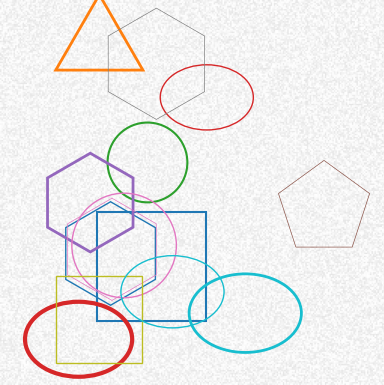[{"shape": "hexagon", "thickness": 1, "radius": 0.67, "center": [0.287, 0.342]}, {"shape": "square", "thickness": 1.5, "radius": 0.71, "center": [0.393, 0.309]}, {"shape": "triangle", "thickness": 2, "radius": 0.65, "center": [0.258, 0.883]}, {"shape": "circle", "thickness": 1.5, "radius": 0.52, "center": [0.383, 0.578]}, {"shape": "oval", "thickness": 3, "radius": 0.7, "center": [0.204, 0.119]}, {"shape": "oval", "thickness": 1, "radius": 0.6, "center": [0.537, 0.747]}, {"shape": "hexagon", "thickness": 2, "radius": 0.64, "center": [0.234, 0.474]}, {"shape": "pentagon", "thickness": 0.5, "radius": 0.62, "center": [0.842, 0.459]}, {"shape": "circle", "thickness": 1, "radius": 0.68, "center": [0.322, 0.362]}, {"shape": "hexagon", "thickness": 0.5, "radius": 0.66, "center": [0.291, 0.352]}, {"shape": "hexagon", "thickness": 0.5, "radius": 0.72, "center": [0.406, 0.834]}, {"shape": "square", "thickness": 1, "radius": 0.56, "center": [0.257, 0.17]}, {"shape": "oval", "thickness": 2, "radius": 0.73, "center": [0.637, 0.187]}, {"shape": "oval", "thickness": 1, "radius": 0.67, "center": [0.448, 0.242]}]